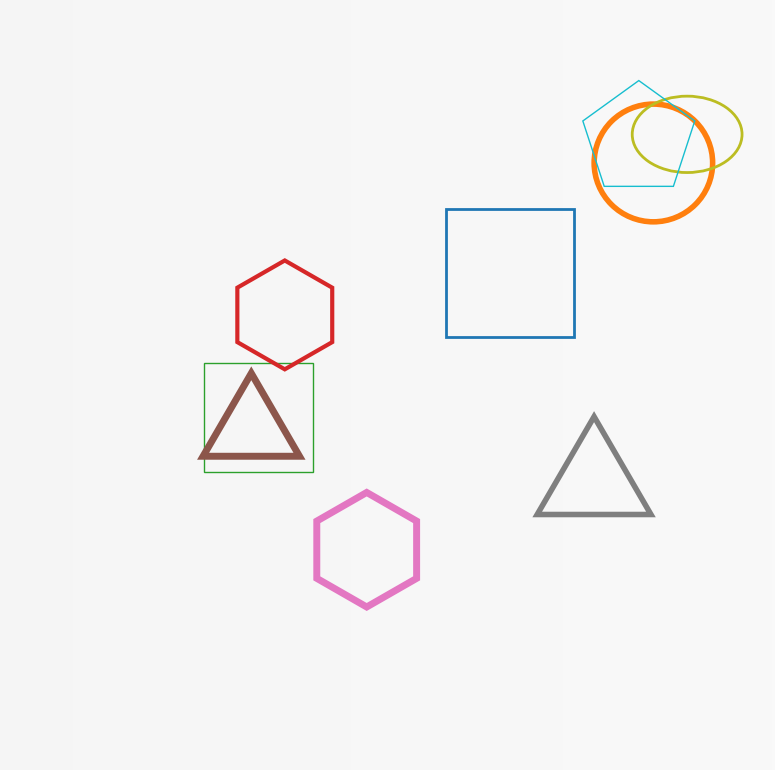[{"shape": "square", "thickness": 1, "radius": 0.41, "center": [0.659, 0.645]}, {"shape": "circle", "thickness": 2, "radius": 0.38, "center": [0.843, 0.788]}, {"shape": "square", "thickness": 0.5, "radius": 0.35, "center": [0.334, 0.458]}, {"shape": "hexagon", "thickness": 1.5, "radius": 0.35, "center": [0.367, 0.591]}, {"shape": "triangle", "thickness": 2.5, "radius": 0.36, "center": [0.324, 0.443]}, {"shape": "hexagon", "thickness": 2.5, "radius": 0.37, "center": [0.473, 0.286]}, {"shape": "triangle", "thickness": 2, "radius": 0.42, "center": [0.767, 0.374]}, {"shape": "oval", "thickness": 1, "radius": 0.35, "center": [0.887, 0.826]}, {"shape": "pentagon", "thickness": 0.5, "radius": 0.38, "center": [0.824, 0.819]}]